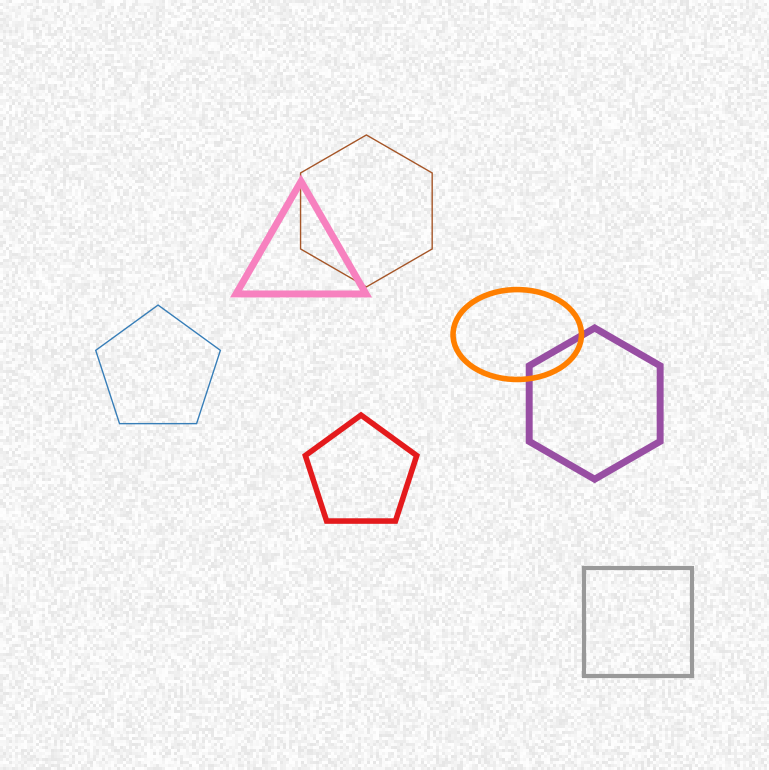[{"shape": "pentagon", "thickness": 2, "radius": 0.38, "center": [0.469, 0.385]}, {"shape": "pentagon", "thickness": 0.5, "radius": 0.43, "center": [0.205, 0.519]}, {"shape": "hexagon", "thickness": 2.5, "radius": 0.49, "center": [0.772, 0.476]}, {"shape": "oval", "thickness": 2, "radius": 0.42, "center": [0.672, 0.566]}, {"shape": "hexagon", "thickness": 0.5, "radius": 0.49, "center": [0.476, 0.726]}, {"shape": "triangle", "thickness": 2.5, "radius": 0.49, "center": [0.391, 0.667]}, {"shape": "square", "thickness": 1.5, "radius": 0.35, "center": [0.829, 0.192]}]